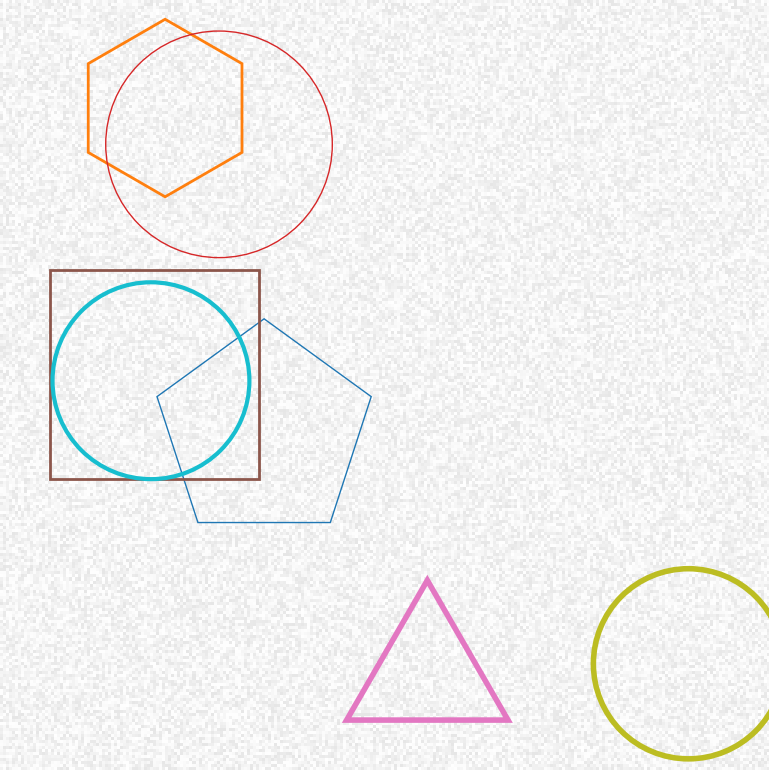[{"shape": "pentagon", "thickness": 0.5, "radius": 0.73, "center": [0.343, 0.44]}, {"shape": "hexagon", "thickness": 1, "radius": 0.58, "center": [0.214, 0.86]}, {"shape": "circle", "thickness": 0.5, "radius": 0.74, "center": [0.284, 0.813]}, {"shape": "square", "thickness": 1, "radius": 0.68, "center": [0.201, 0.514]}, {"shape": "triangle", "thickness": 2, "radius": 0.6, "center": [0.555, 0.125]}, {"shape": "circle", "thickness": 2, "radius": 0.62, "center": [0.894, 0.138]}, {"shape": "circle", "thickness": 1.5, "radius": 0.64, "center": [0.196, 0.506]}]